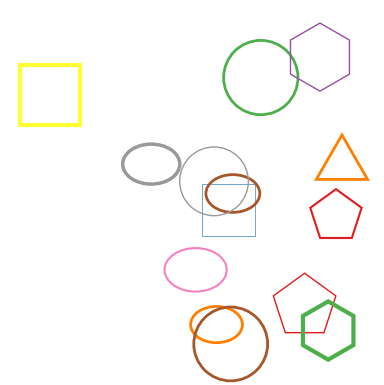[{"shape": "pentagon", "thickness": 1.5, "radius": 0.35, "center": [0.873, 0.439]}, {"shape": "pentagon", "thickness": 1, "radius": 0.43, "center": [0.791, 0.205]}, {"shape": "square", "thickness": 0.5, "radius": 0.34, "center": [0.594, 0.455]}, {"shape": "hexagon", "thickness": 3, "radius": 0.38, "center": [0.852, 0.141]}, {"shape": "circle", "thickness": 2, "radius": 0.48, "center": [0.677, 0.799]}, {"shape": "hexagon", "thickness": 1, "radius": 0.44, "center": [0.831, 0.852]}, {"shape": "triangle", "thickness": 2, "radius": 0.38, "center": [0.888, 0.573]}, {"shape": "oval", "thickness": 2, "radius": 0.34, "center": [0.562, 0.157]}, {"shape": "square", "thickness": 3, "radius": 0.39, "center": [0.13, 0.754]}, {"shape": "oval", "thickness": 2, "radius": 0.35, "center": [0.605, 0.497]}, {"shape": "circle", "thickness": 2, "radius": 0.48, "center": [0.599, 0.107]}, {"shape": "oval", "thickness": 1.5, "radius": 0.4, "center": [0.508, 0.299]}, {"shape": "circle", "thickness": 1, "radius": 0.45, "center": [0.556, 0.529]}, {"shape": "oval", "thickness": 2.5, "radius": 0.37, "center": [0.393, 0.574]}]